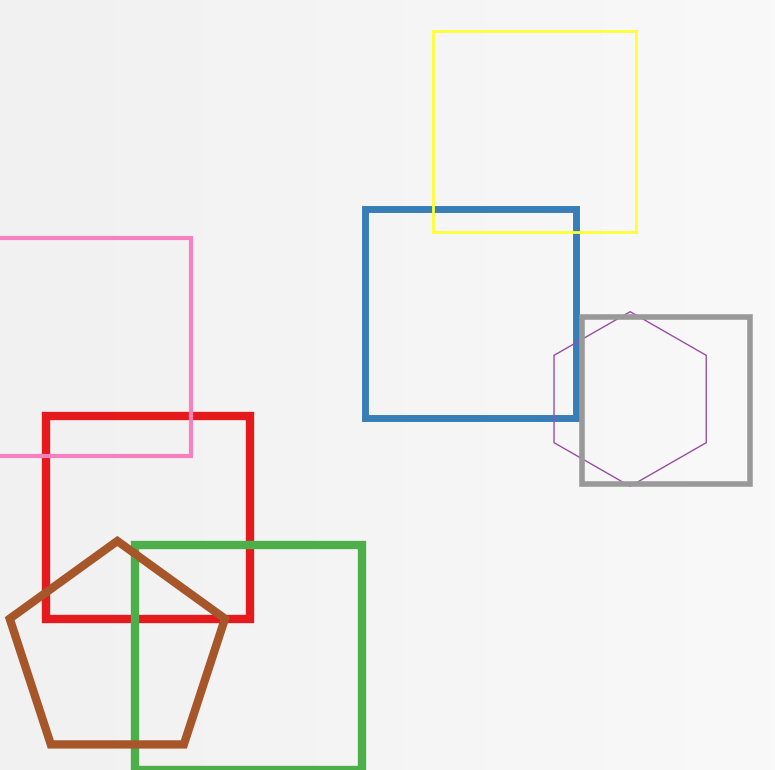[{"shape": "square", "thickness": 3, "radius": 0.66, "center": [0.191, 0.328]}, {"shape": "square", "thickness": 2.5, "radius": 0.68, "center": [0.607, 0.593]}, {"shape": "square", "thickness": 3, "radius": 0.73, "center": [0.32, 0.146]}, {"shape": "hexagon", "thickness": 0.5, "radius": 0.57, "center": [0.813, 0.482]}, {"shape": "square", "thickness": 1, "radius": 0.65, "center": [0.69, 0.829]}, {"shape": "pentagon", "thickness": 3, "radius": 0.73, "center": [0.151, 0.151]}, {"shape": "square", "thickness": 1.5, "radius": 0.71, "center": [0.104, 0.549]}, {"shape": "square", "thickness": 2, "radius": 0.54, "center": [0.859, 0.48]}]